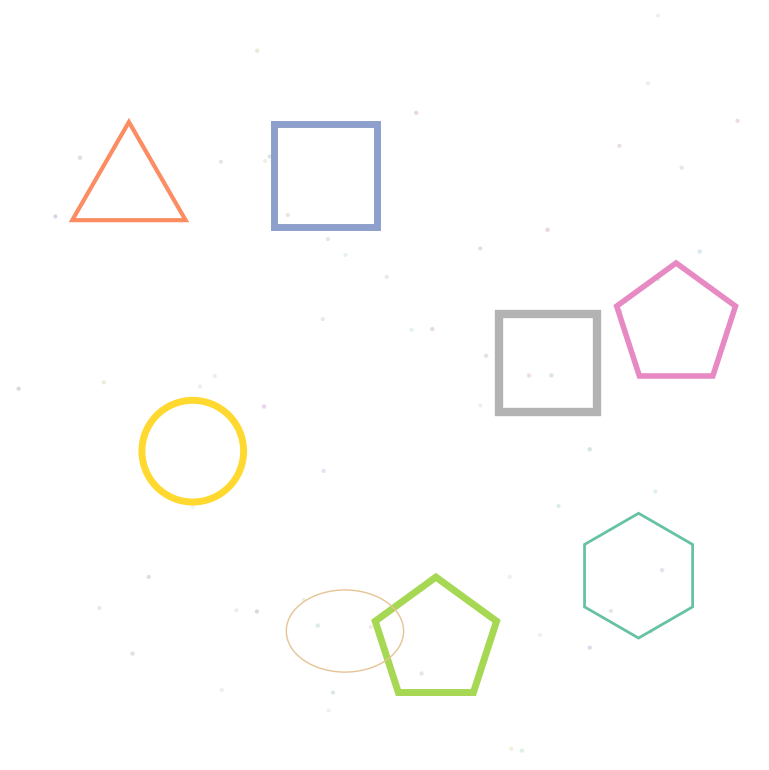[{"shape": "hexagon", "thickness": 1, "radius": 0.41, "center": [0.829, 0.252]}, {"shape": "triangle", "thickness": 1.5, "radius": 0.43, "center": [0.167, 0.757]}, {"shape": "square", "thickness": 2.5, "radius": 0.34, "center": [0.423, 0.772]}, {"shape": "pentagon", "thickness": 2, "radius": 0.41, "center": [0.878, 0.577]}, {"shape": "pentagon", "thickness": 2.5, "radius": 0.41, "center": [0.566, 0.168]}, {"shape": "circle", "thickness": 2.5, "radius": 0.33, "center": [0.25, 0.414]}, {"shape": "oval", "thickness": 0.5, "radius": 0.38, "center": [0.448, 0.18]}, {"shape": "square", "thickness": 3, "radius": 0.32, "center": [0.712, 0.529]}]